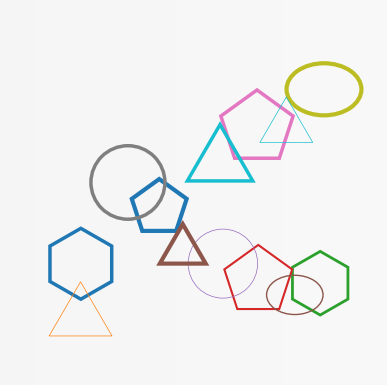[{"shape": "pentagon", "thickness": 3, "radius": 0.37, "center": [0.411, 0.461]}, {"shape": "hexagon", "thickness": 2.5, "radius": 0.46, "center": [0.209, 0.315]}, {"shape": "triangle", "thickness": 0.5, "radius": 0.47, "center": [0.208, 0.174]}, {"shape": "hexagon", "thickness": 2, "radius": 0.41, "center": [0.826, 0.264]}, {"shape": "pentagon", "thickness": 1.5, "radius": 0.46, "center": [0.666, 0.272]}, {"shape": "circle", "thickness": 0.5, "radius": 0.45, "center": [0.575, 0.315]}, {"shape": "triangle", "thickness": 3, "radius": 0.34, "center": [0.472, 0.35]}, {"shape": "oval", "thickness": 1, "radius": 0.36, "center": [0.761, 0.234]}, {"shape": "pentagon", "thickness": 2.5, "radius": 0.49, "center": [0.663, 0.668]}, {"shape": "circle", "thickness": 2.5, "radius": 0.48, "center": [0.33, 0.526]}, {"shape": "oval", "thickness": 3, "radius": 0.48, "center": [0.836, 0.768]}, {"shape": "triangle", "thickness": 0.5, "radius": 0.39, "center": [0.739, 0.669]}, {"shape": "triangle", "thickness": 2.5, "radius": 0.49, "center": [0.568, 0.579]}]